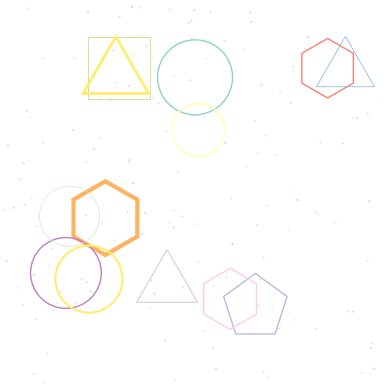[{"shape": "circle", "thickness": 1, "radius": 0.49, "center": [0.507, 0.799]}, {"shape": "circle", "thickness": 1, "radius": 0.34, "center": [0.515, 0.662]}, {"shape": "pentagon", "thickness": 1, "radius": 0.43, "center": [0.663, 0.203]}, {"shape": "hexagon", "thickness": 1, "radius": 0.39, "center": [0.851, 0.823]}, {"shape": "triangle", "thickness": 0.5, "radius": 0.44, "center": [0.897, 0.818]}, {"shape": "hexagon", "thickness": 3, "radius": 0.48, "center": [0.274, 0.434]}, {"shape": "square", "thickness": 0.5, "radius": 0.4, "center": [0.308, 0.823]}, {"shape": "hexagon", "thickness": 1, "radius": 0.4, "center": [0.598, 0.224]}, {"shape": "triangle", "thickness": 1, "radius": 0.46, "center": [0.434, 0.26]}, {"shape": "circle", "thickness": 1, "radius": 0.46, "center": [0.171, 0.291]}, {"shape": "circle", "thickness": 0.5, "radius": 0.39, "center": [0.181, 0.438]}, {"shape": "circle", "thickness": 1.5, "radius": 0.44, "center": [0.231, 0.275]}, {"shape": "triangle", "thickness": 2, "radius": 0.49, "center": [0.301, 0.807]}]